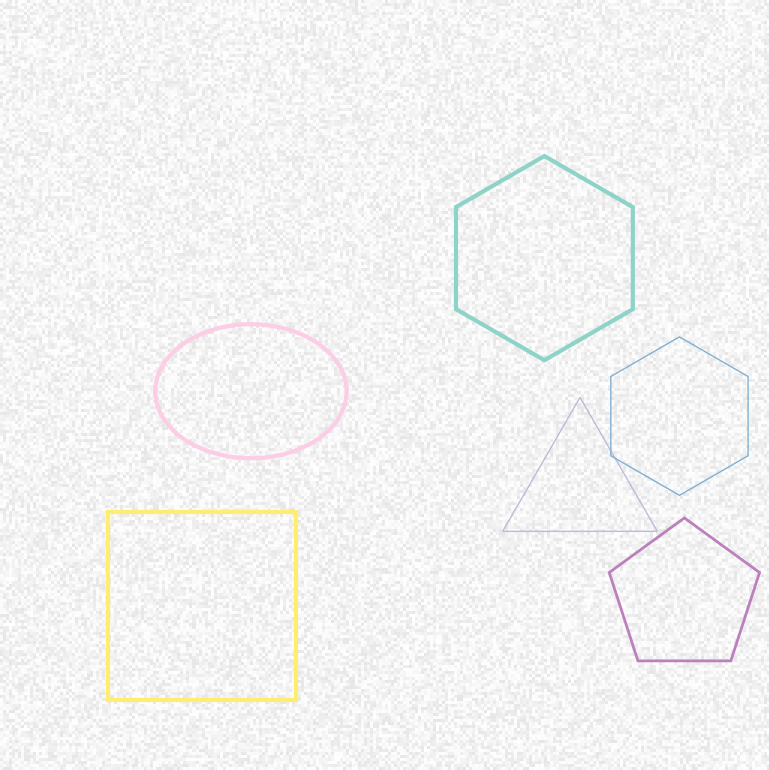[{"shape": "hexagon", "thickness": 1.5, "radius": 0.66, "center": [0.707, 0.665]}, {"shape": "triangle", "thickness": 0.5, "radius": 0.58, "center": [0.753, 0.368]}, {"shape": "hexagon", "thickness": 0.5, "radius": 0.51, "center": [0.882, 0.46]}, {"shape": "oval", "thickness": 1.5, "radius": 0.62, "center": [0.326, 0.492]}, {"shape": "pentagon", "thickness": 1, "radius": 0.51, "center": [0.889, 0.225]}, {"shape": "square", "thickness": 1.5, "radius": 0.61, "center": [0.262, 0.213]}]